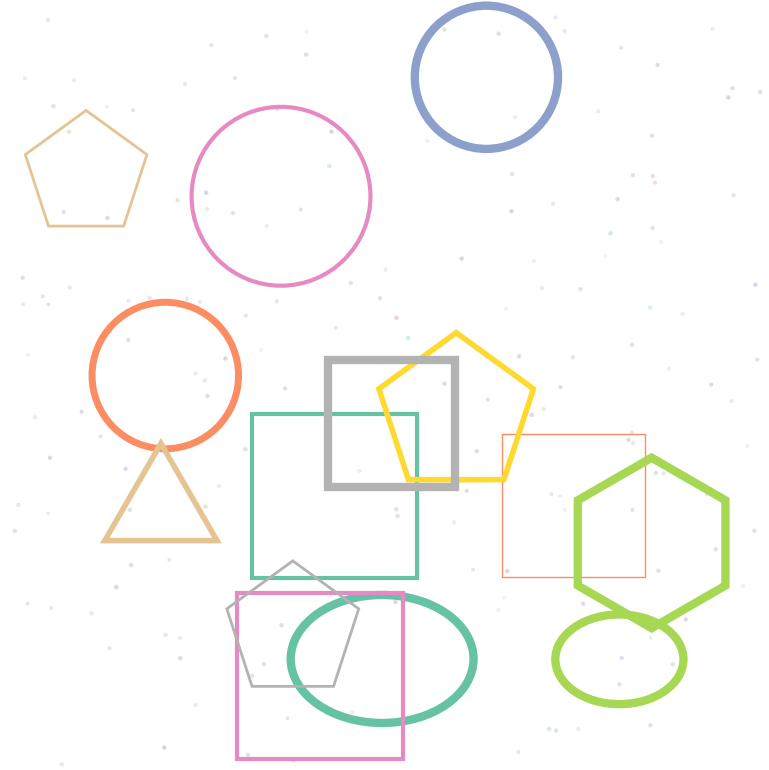[{"shape": "oval", "thickness": 3, "radius": 0.59, "center": [0.496, 0.144]}, {"shape": "square", "thickness": 1.5, "radius": 0.54, "center": [0.435, 0.356]}, {"shape": "square", "thickness": 0.5, "radius": 0.47, "center": [0.745, 0.344]}, {"shape": "circle", "thickness": 2.5, "radius": 0.48, "center": [0.215, 0.512]}, {"shape": "circle", "thickness": 3, "radius": 0.47, "center": [0.632, 0.9]}, {"shape": "square", "thickness": 1.5, "radius": 0.54, "center": [0.415, 0.122]}, {"shape": "circle", "thickness": 1.5, "radius": 0.58, "center": [0.365, 0.745]}, {"shape": "oval", "thickness": 3, "radius": 0.42, "center": [0.804, 0.144]}, {"shape": "hexagon", "thickness": 3, "radius": 0.55, "center": [0.846, 0.295]}, {"shape": "pentagon", "thickness": 2, "radius": 0.53, "center": [0.592, 0.462]}, {"shape": "pentagon", "thickness": 1, "radius": 0.42, "center": [0.112, 0.774]}, {"shape": "triangle", "thickness": 2, "radius": 0.42, "center": [0.209, 0.34]}, {"shape": "square", "thickness": 3, "radius": 0.41, "center": [0.508, 0.45]}, {"shape": "pentagon", "thickness": 1, "radius": 0.45, "center": [0.38, 0.181]}]